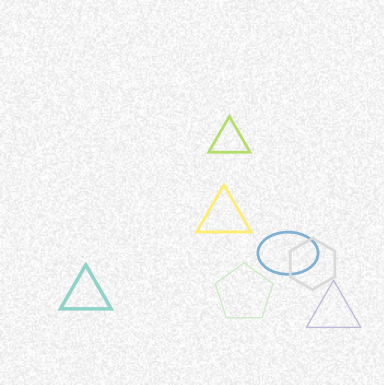[{"shape": "triangle", "thickness": 2.5, "radius": 0.38, "center": [0.223, 0.236]}, {"shape": "triangle", "thickness": 1, "radius": 0.41, "center": [0.866, 0.19]}, {"shape": "oval", "thickness": 2, "radius": 0.39, "center": [0.748, 0.342]}, {"shape": "triangle", "thickness": 2, "radius": 0.31, "center": [0.596, 0.636]}, {"shape": "hexagon", "thickness": 2, "radius": 0.33, "center": [0.812, 0.315]}, {"shape": "pentagon", "thickness": 1, "radius": 0.39, "center": [0.634, 0.239]}, {"shape": "triangle", "thickness": 2, "radius": 0.41, "center": [0.582, 0.438]}]